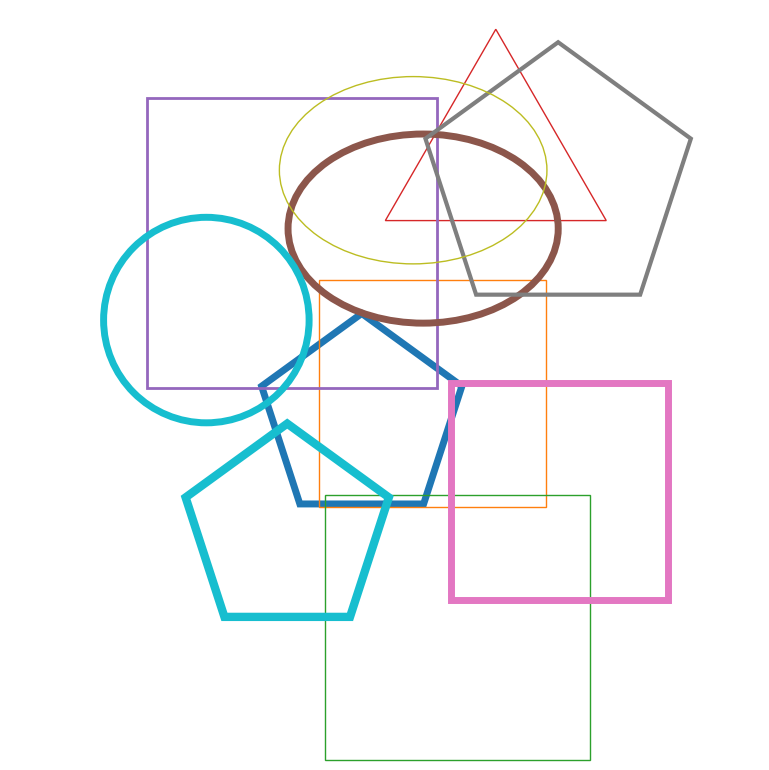[{"shape": "pentagon", "thickness": 2.5, "radius": 0.68, "center": [0.47, 0.456]}, {"shape": "square", "thickness": 0.5, "radius": 0.74, "center": [0.562, 0.489]}, {"shape": "square", "thickness": 0.5, "radius": 0.86, "center": [0.594, 0.185]}, {"shape": "triangle", "thickness": 0.5, "radius": 0.83, "center": [0.644, 0.796]}, {"shape": "square", "thickness": 1, "radius": 0.94, "center": [0.379, 0.684]}, {"shape": "oval", "thickness": 2.5, "radius": 0.88, "center": [0.55, 0.703]}, {"shape": "square", "thickness": 2.5, "radius": 0.71, "center": [0.727, 0.362]}, {"shape": "pentagon", "thickness": 1.5, "radius": 0.91, "center": [0.725, 0.764]}, {"shape": "oval", "thickness": 0.5, "radius": 0.87, "center": [0.537, 0.779]}, {"shape": "circle", "thickness": 2.5, "radius": 0.67, "center": [0.268, 0.584]}, {"shape": "pentagon", "thickness": 3, "radius": 0.69, "center": [0.373, 0.311]}]